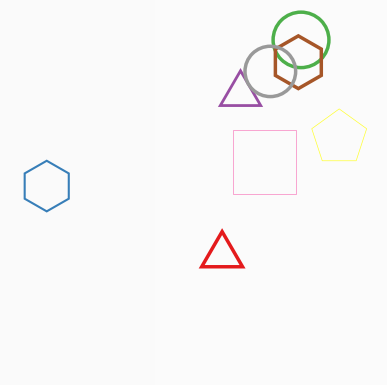[{"shape": "triangle", "thickness": 2.5, "radius": 0.3, "center": [0.573, 0.338]}, {"shape": "hexagon", "thickness": 1.5, "radius": 0.33, "center": [0.121, 0.517]}, {"shape": "circle", "thickness": 2.5, "radius": 0.36, "center": [0.777, 0.896]}, {"shape": "triangle", "thickness": 2, "radius": 0.3, "center": [0.621, 0.756]}, {"shape": "pentagon", "thickness": 0.5, "radius": 0.37, "center": [0.875, 0.643]}, {"shape": "hexagon", "thickness": 2.5, "radius": 0.34, "center": [0.77, 0.838]}, {"shape": "square", "thickness": 0.5, "radius": 0.41, "center": [0.683, 0.579]}, {"shape": "circle", "thickness": 2.5, "radius": 0.33, "center": [0.698, 0.814]}]